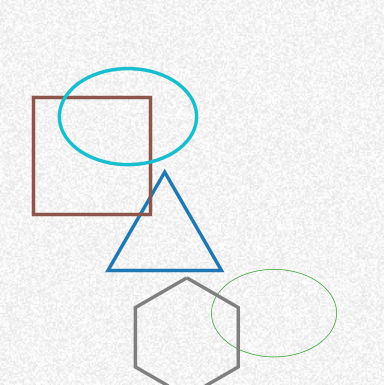[{"shape": "triangle", "thickness": 2.5, "radius": 0.85, "center": [0.428, 0.383]}, {"shape": "oval", "thickness": 0.5, "radius": 0.81, "center": [0.712, 0.187]}, {"shape": "square", "thickness": 2.5, "radius": 0.76, "center": [0.238, 0.596]}, {"shape": "hexagon", "thickness": 2.5, "radius": 0.77, "center": [0.485, 0.124]}, {"shape": "oval", "thickness": 2.5, "radius": 0.89, "center": [0.332, 0.697]}]